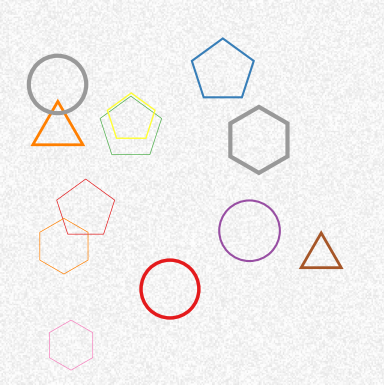[{"shape": "pentagon", "thickness": 0.5, "radius": 0.4, "center": [0.223, 0.456]}, {"shape": "circle", "thickness": 2.5, "radius": 0.38, "center": [0.441, 0.249]}, {"shape": "pentagon", "thickness": 1.5, "radius": 0.42, "center": [0.579, 0.816]}, {"shape": "pentagon", "thickness": 0.5, "radius": 0.42, "center": [0.34, 0.666]}, {"shape": "circle", "thickness": 1.5, "radius": 0.39, "center": [0.648, 0.401]}, {"shape": "triangle", "thickness": 2, "radius": 0.38, "center": [0.15, 0.662]}, {"shape": "hexagon", "thickness": 0.5, "radius": 0.36, "center": [0.166, 0.361]}, {"shape": "pentagon", "thickness": 1, "radius": 0.32, "center": [0.341, 0.694]}, {"shape": "triangle", "thickness": 2, "radius": 0.3, "center": [0.834, 0.335]}, {"shape": "hexagon", "thickness": 0.5, "radius": 0.32, "center": [0.185, 0.104]}, {"shape": "circle", "thickness": 3, "radius": 0.37, "center": [0.149, 0.781]}, {"shape": "hexagon", "thickness": 3, "radius": 0.43, "center": [0.673, 0.637]}]